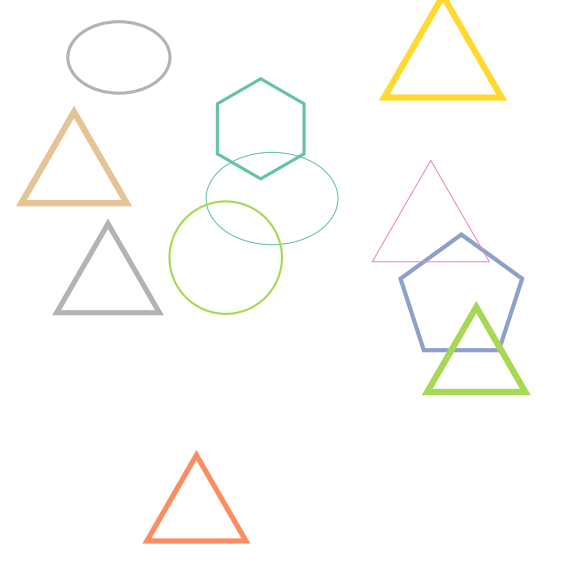[{"shape": "hexagon", "thickness": 1.5, "radius": 0.43, "center": [0.451, 0.776]}, {"shape": "oval", "thickness": 0.5, "radius": 0.57, "center": [0.471, 0.655]}, {"shape": "triangle", "thickness": 2.5, "radius": 0.5, "center": [0.34, 0.112]}, {"shape": "pentagon", "thickness": 2, "radius": 0.55, "center": [0.799, 0.482]}, {"shape": "triangle", "thickness": 0.5, "radius": 0.59, "center": [0.746, 0.604]}, {"shape": "triangle", "thickness": 3, "radius": 0.49, "center": [0.825, 0.369]}, {"shape": "circle", "thickness": 1, "radius": 0.49, "center": [0.391, 0.553]}, {"shape": "triangle", "thickness": 3, "radius": 0.59, "center": [0.767, 0.889]}, {"shape": "triangle", "thickness": 3, "radius": 0.53, "center": [0.128, 0.7]}, {"shape": "oval", "thickness": 1.5, "radius": 0.44, "center": [0.206, 0.9]}, {"shape": "triangle", "thickness": 2.5, "radius": 0.51, "center": [0.187, 0.509]}]